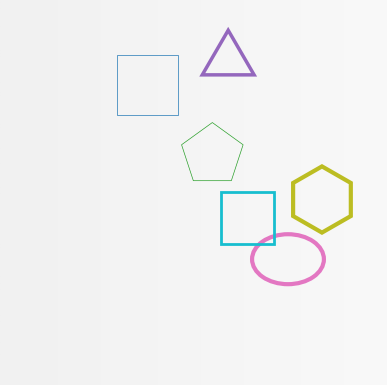[{"shape": "square", "thickness": 0.5, "radius": 0.39, "center": [0.381, 0.779]}, {"shape": "pentagon", "thickness": 0.5, "radius": 0.42, "center": [0.548, 0.598]}, {"shape": "triangle", "thickness": 2.5, "radius": 0.39, "center": [0.589, 0.844]}, {"shape": "oval", "thickness": 3, "radius": 0.46, "center": [0.743, 0.327]}, {"shape": "hexagon", "thickness": 3, "radius": 0.43, "center": [0.831, 0.482]}, {"shape": "square", "thickness": 2, "radius": 0.34, "center": [0.639, 0.435]}]